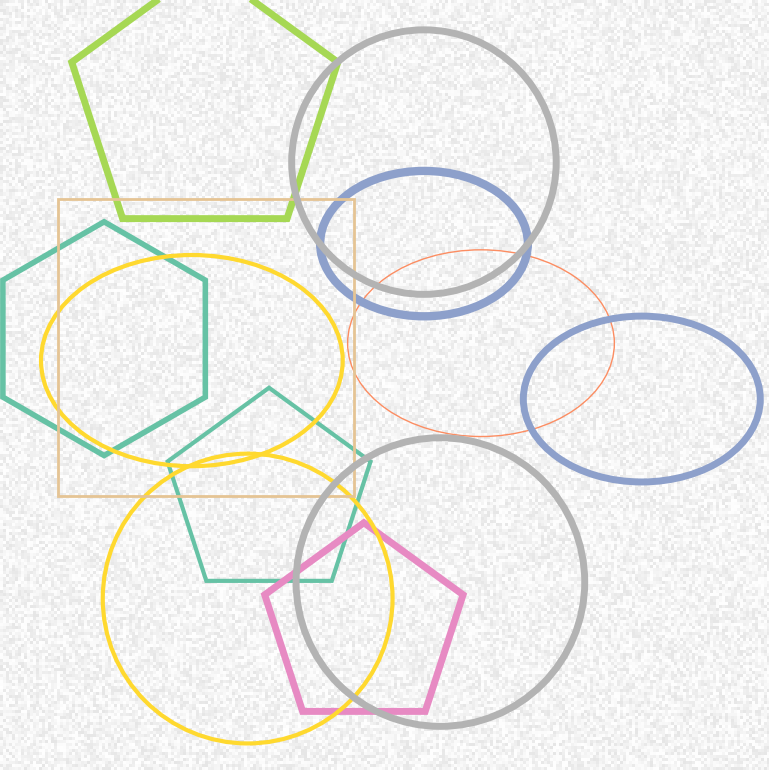[{"shape": "pentagon", "thickness": 1.5, "radius": 0.69, "center": [0.349, 0.358]}, {"shape": "hexagon", "thickness": 2, "radius": 0.76, "center": [0.135, 0.56]}, {"shape": "oval", "thickness": 0.5, "radius": 0.87, "center": [0.625, 0.554]}, {"shape": "oval", "thickness": 3, "radius": 0.67, "center": [0.551, 0.684]}, {"shape": "oval", "thickness": 2.5, "radius": 0.77, "center": [0.834, 0.482]}, {"shape": "pentagon", "thickness": 2.5, "radius": 0.68, "center": [0.473, 0.186]}, {"shape": "pentagon", "thickness": 2.5, "radius": 0.91, "center": [0.266, 0.863]}, {"shape": "circle", "thickness": 1.5, "radius": 0.94, "center": [0.322, 0.223]}, {"shape": "oval", "thickness": 1.5, "radius": 0.98, "center": [0.249, 0.532]}, {"shape": "square", "thickness": 1, "radius": 0.96, "center": [0.268, 0.549]}, {"shape": "circle", "thickness": 2.5, "radius": 0.86, "center": [0.551, 0.789]}, {"shape": "circle", "thickness": 2.5, "radius": 0.94, "center": [0.572, 0.244]}]